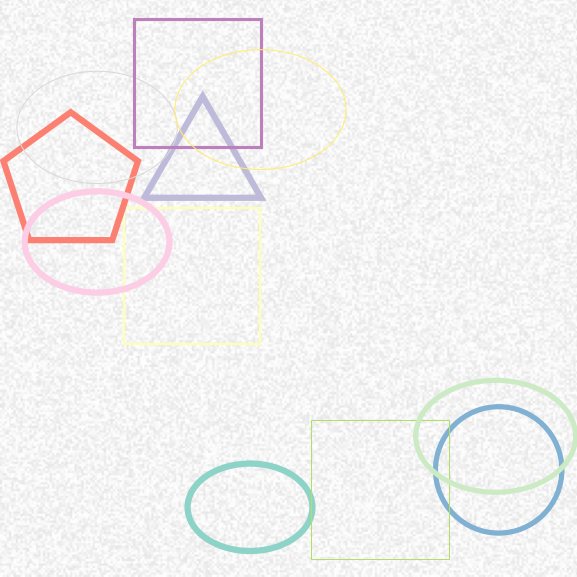[{"shape": "oval", "thickness": 3, "radius": 0.54, "center": [0.433, 0.121]}, {"shape": "square", "thickness": 1, "radius": 0.59, "center": [0.333, 0.522]}, {"shape": "triangle", "thickness": 3, "radius": 0.58, "center": [0.351, 0.715]}, {"shape": "pentagon", "thickness": 3, "radius": 0.61, "center": [0.122, 0.682]}, {"shape": "circle", "thickness": 2.5, "radius": 0.55, "center": [0.864, 0.185]}, {"shape": "square", "thickness": 0.5, "radius": 0.6, "center": [0.658, 0.152]}, {"shape": "oval", "thickness": 3, "radius": 0.63, "center": [0.168, 0.58]}, {"shape": "oval", "thickness": 0.5, "radius": 0.69, "center": [0.168, 0.779]}, {"shape": "square", "thickness": 1.5, "radius": 0.55, "center": [0.342, 0.856]}, {"shape": "oval", "thickness": 2.5, "radius": 0.69, "center": [0.858, 0.244]}, {"shape": "oval", "thickness": 0.5, "radius": 0.74, "center": [0.451, 0.809]}]